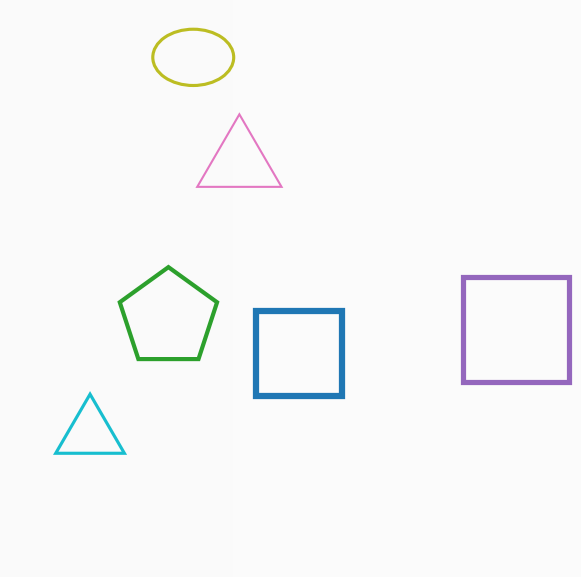[{"shape": "square", "thickness": 3, "radius": 0.37, "center": [0.515, 0.387]}, {"shape": "pentagon", "thickness": 2, "radius": 0.44, "center": [0.29, 0.449]}, {"shape": "square", "thickness": 2.5, "radius": 0.45, "center": [0.888, 0.429]}, {"shape": "triangle", "thickness": 1, "radius": 0.42, "center": [0.412, 0.717]}, {"shape": "oval", "thickness": 1.5, "radius": 0.35, "center": [0.332, 0.9]}, {"shape": "triangle", "thickness": 1.5, "radius": 0.34, "center": [0.155, 0.248]}]